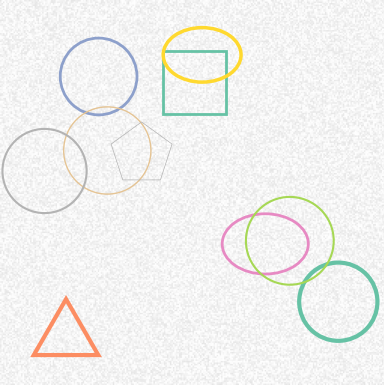[{"shape": "circle", "thickness": 3, "radius": 0.51, "center": [0.879, 0.216]}, {"shape": "square", "thickness": 2, "radius": 0.41, "center": [0.506, 0.785]}, {"shape": "triangle", "thickness": 3, "radius": 0.48, "center": [0.172, 0.126]}, {"shape": "circle", "thickness": 2, "radius": 0.5, "center": [0.256, 0.801]}, {"shape": "oval", "thickness": 2, "radius": 0.56, "center": [0.689, 0.366]}, {"shape": "circle", "thickness": 1.5, "radius": 0.57, "center": [0.753, 0.375]}, {"shape": "oval", "thickness": 2.5, "radius": 0.51, "center": [0.525, 0.857]}, {"shape": "circle", "thickness": 1, "radius": 0.57, "center": [0.279, 0.609]}, {"shape": "pentagon", "thickness": 0.5, "radius": 0.42, "center": [0.368, 0.6]}, {"shape": "circle", "thickness": 1.5, "radius": 0.55, "center": [0.116, 0.556]}]